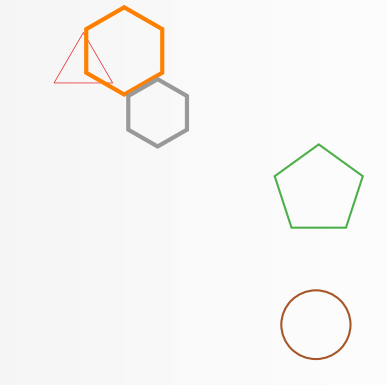[{"shape": "triangle", "thickness": 0.5, "radius": 0.44, "center": [0.215, 0.828]}, {"shape": "pentagon", "thickness": 1.5, "radius": 0.6, "center": [0.823, 0.505]}, {"shape": "hexagon", "thickness": 3, "radius": 0.57, "center": [0.321, 0.868]}, {"shape": "circle", "thickness": 1.5, "radius": 0.45, "center": [0.815, 0.157]}, {"shape": "hexagon", "thickness": 3, "radius": 0.44, "center": [0.407, 0.707]}]